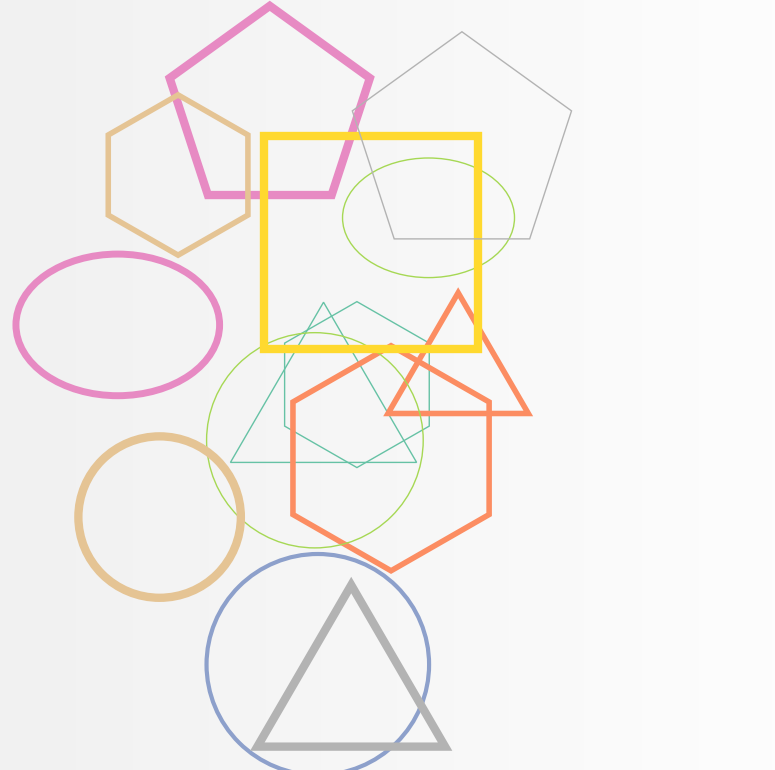[{"shape": "triangle", "thickness": 0.5, "radius": 0.69, "center": [0.417, 0.469]}, {"shape": "hexagon", "thickness": 0.5, "radius": 0.54, "center": [0.461, 0.501]}, {"shape": "triangle", "thickness": 2, "radius": 0.52, "center": [0.591, 0.515]}, {"shape": "hexagon", "thickness": 2, "radius": 0.73, "center": [0.505, 0.405]}, {"shape": "circle", "thickness": 1.5, "radius": 0.72, "center": [0.41, 0.137]}, {"shape": "pentagon", "thickness": 3, "radius": 0.68, "center": [0.348, 0.857]}, {"shape": "oval", "thickness": 2.5, "radius": 0.66, "center": [0.152, 0.578]}, {"shape": "circle", "thickness": 0.5, "radius": 0.7, "center": [0.406, 0.428]}, {"shape": "oval", "thickness": 0.5, "radius": 0.55, "center": [0.553, 0.717]}, {"shape": "square", "thickness": 3, "radius": 0.69, "center": [0.479, 0.685]}, {"shape": "hexagon", "thickness": 2, "radius": 0.52, "center": [0.23, 0.773]}, {"shape": "circle", "thickness": 3, "radius": 0.52, "center": [0.206, 0.328]}, {"shape": "triangle", "thickness": 3, "radius": 0.7, "center": [0.453, 0.1]}, {"shape": "pentagon", "thickness": 0.5, "radius": 0.74, "center": [0.596, 0.81]}]